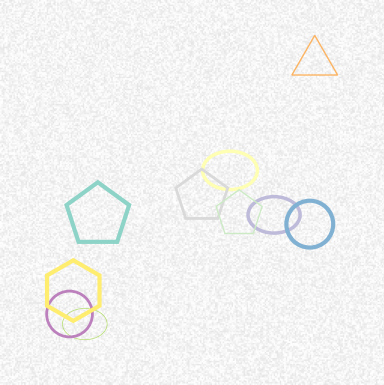[{"shape": "pentagon", "thickness": 3, "radius": 0.43, "center": [0.254, 0.441]}, {"shape": "oval", "thickness": 2.5, "radius": 0.36, "center": [0.597, 0.557]}, {"shape": "oval", "thickness": 2.5, "radius": 0.34, "center": [0.712, 0.442]}, {"shape": "circle", "thickness": 3, "radius": 0.3, "center": [0.805, 0.418]}, {"shape": "triangle", "thickness": 1, "radius": 0.34, "center": [0.818, 0.839]}, {"shape": "oval", "thickness": 0.5, "radius": 0.29, "center": [0.22, 0.158]}, {"shape": "pentagon", "thickness": 2, "radius": 0.35, "center": [0.524, 0.49]}, {"shape": "circle", "thickness": 2, "radius": 0.3, "center": [0.181, 0.184]}, {"shape": "pentagon", "thickness": 1, "radius": 0.31, "center": [0.621, 0.444]}, {"shape": "hexagon", "thickness": 3, "radius": 0.39, "center": [0.19, 0.245]}]